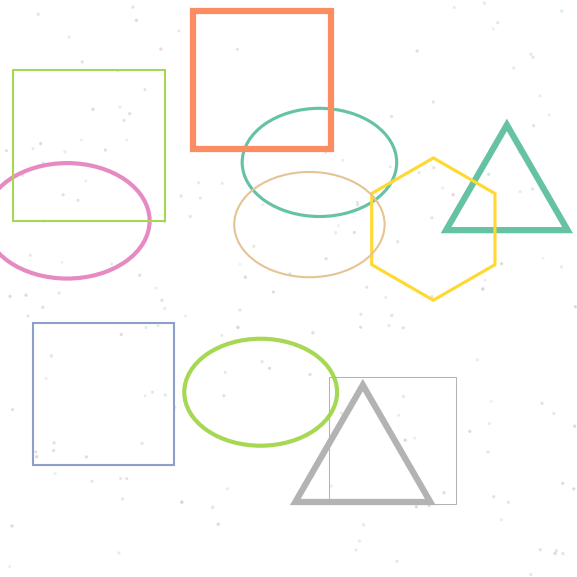[{"shape": "oval", "thickness": 1.5, "radius": 0.67, "center": [0.553, 0.718]}, {"shape": "triangle", "thickness": 3, "radius": 0.61, "center": [0.878, 0.661]}, {"shape": "square", "thickness": 3, "radius": 0.59, "center": [0.453, 0.861]}, {"shape": "square", "thickness": 1, "radius": 0.61, "center": [0.179, 0.317]}, {"shape": "oval", "thickness": 2, "radius": 0.71, "center": [0.116, 0.617]}, {"shape": "square", "thickness": 1, "radius": 0.66, "center": [0.155, 0.747]}, {"shape": "oval", "thickness": 2, "radius": 0.66, "center": [0.451, 0.32]}, {"shape": "hexagon", "thickness": 1.5, "radius": 0.62, "center": [0.75, 0.602]}, {"shape": "oval", "thickness": 1, "radius": 0.65, "center": [0.536, 0.61]}, {"shape": "triangle", "thickness": 3, "radius": 0.67, "center": [0.628, 0.197]}, {"shape": "square", "thickness": 0.5, "radius": 0.55, "center": [0.68, 0.236]}]